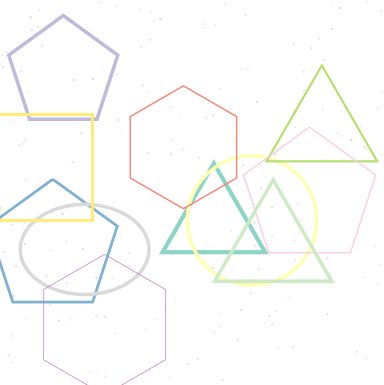[{"shape": "triangle", "thickness": 3, "radius": 0.77, "center": [0.556, 0.422]}, {"shape": "circle", "thickness": 2.5, "radius": 0.84, "center": [0.655, 0.427]}, {"shape": "pentagon", "thickness": 2.5, "radius": 0.74, "center": [0.164, 0.811]}, {"shape": "hexagon", "thickness": 1, "radius": 0.8, "center": [0.476, 0.617]}, {"shape": "pentagon", "thickness": 2, "radius": 0.88, "center": [0.137, 0.358]}, {"shape": "triangle", "thickness": 1.5, "radius": 0.83, "center": [0.836, 0.664]}, {"shape": "pentagon", "thickness": 1, "radius": 0.9, "center": [0.804, 0.49]}, {"shape": "oval", "thickness": 2.5, "radius": 0.84, "center": [0.22, 0.352]}, {"shape": "hexagon", "thickness": 0.5, "radius": 0.91, "center": [0.272, 0.157]}, {"shape": "triangle", "thickness": 2.5, "radius": 0.88, "center": [0.71, 0.357]}, {"shape": "square", "thickness": 2, "radius": 0.69, "center": [0.102, 0.566]}]